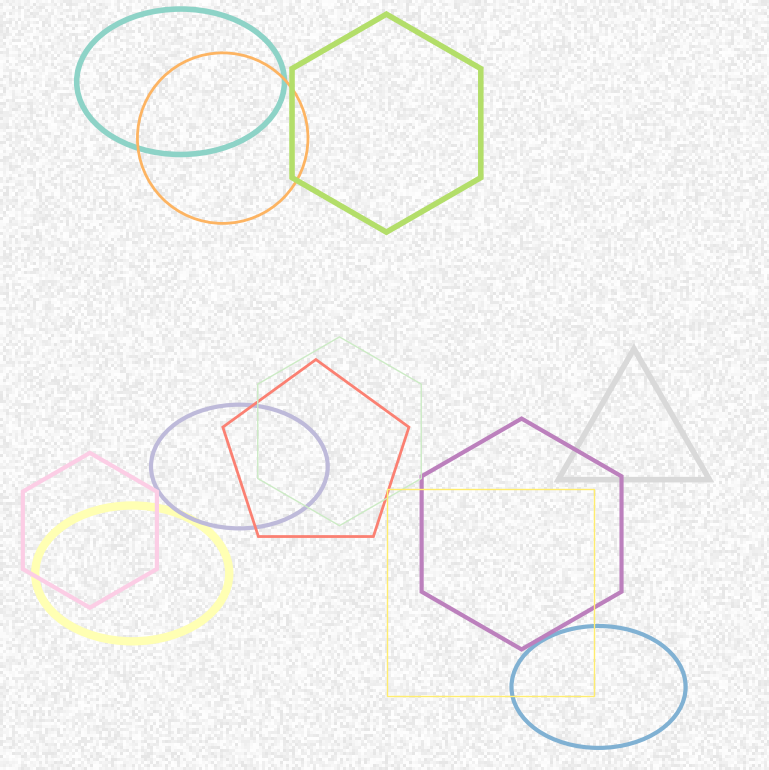[{"shape": "oval", "thickness": 2, "radius": 0.67, "center": [0.235, 0.894]}, {"shape": "oval", "thickness": 3, "radius": 0.63, "center": [0.172, 0.255]}, {"shape": "oval", "thickness": 1.5, "radius": 0.57, "center": [0.311, 0.394]}, {"shape": "pentagon", "thickness": 1, "radius": 0.64, "center": [0.41, 0.406]}, {"shape": "oval", "thickness": 1.5, "radius": 0.57, "center": [0.777, 0.108]}, {"shape": "circle", "thickness": 1, "radius": 0.55, "center": [0.289, 0.821]}, {"shape": "hexagon", "thickness": 2, "radius": 0.71, "center": [0.502, 0.84]}, {"shape": "hexagon", "thickness": 1.5, "radius": 0.5, "center": [0.117, 0.311]}, {"shape": "triangle", "thickness": 2, "radius": 0.57, "center": [0.823, 0.434]}, {"shape": "hexagon", "thickness": 1.5, "radius": 0.75, "center": [0.677, 0.306]}, {"shape": "hexagon", "thickness": 0.5, "radius": 0.61, "center": [0.441, 0.44]}, {"shape": "square", "thickness": 0.5, "radius": 0.67, "center": [0.637, 0.231]}]